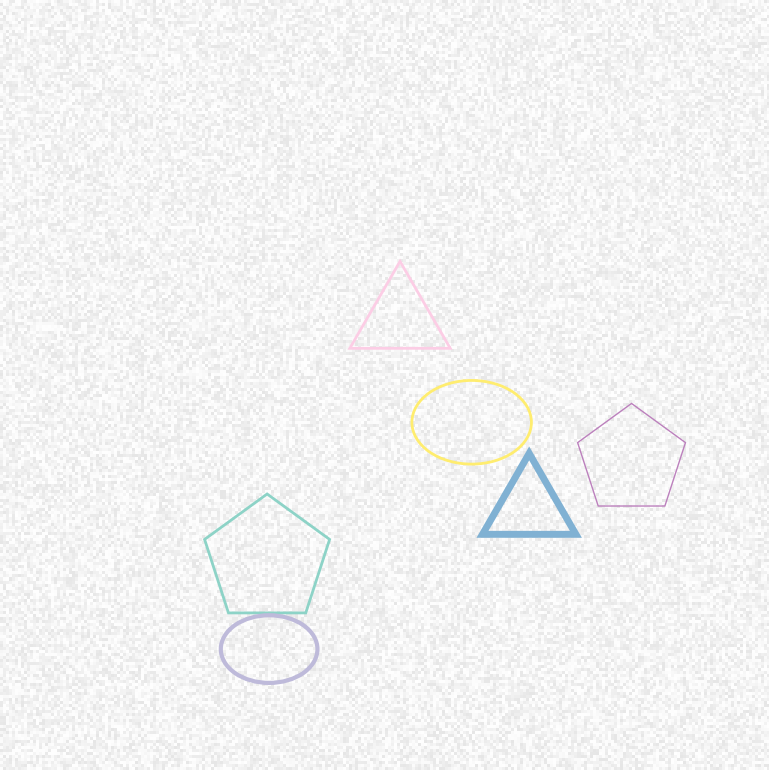[{"shape": "pentagon", "thickness": 1, "radius": 0.43, "center": [0.347, 0.273]}, {"shape": "oval", "thickness": 1.5, "radius": 0.31, "center": [0.35, 0.157]}, {"shape": "triangle", "thickness": 2.5, "radius": 0.35, "center": [0.687, 0.341]}, {"shape": "triangle", "thickness": 1, "radius": 0.38, "center": [0.52, 0.585]}, {"shape": "pentagon", "thickness": 0.5, "radius": 0.37, "center": [0.82, 0.402]}, {"shape": "oval", "thickness": 1, "radius": 0.39, "center": [0.613, 0.452]}]